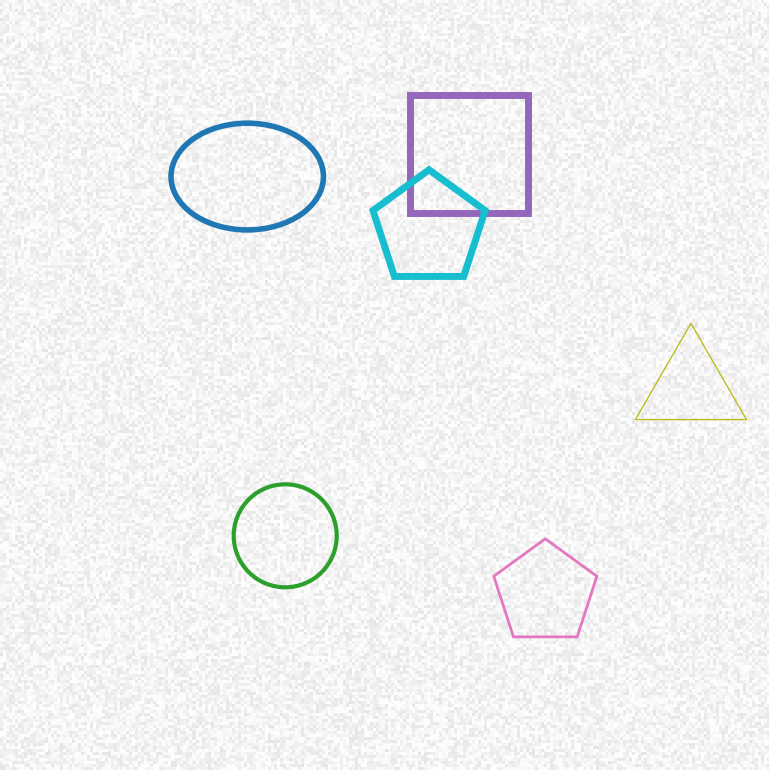[{"shape": "oval", "thickness": 2, "radius": 0.49, "center": [0.321, 0.771]}, {"shape": "circle", "thickness": 1.5, "radius": 0.33, "center": [0.37, 0.304]}, {"shape": "square", "thickness": 2.5, "radius": 0.38, "center": [0.609, 0.799]}, {"shape": "pentagon", "thickness": 1, "radius": 0.35, "center": [0.708, 0.23]}, {"shape": "triangle", "thickness": 0.5, "radius": 0.42, "center": [0.897, 0.497]}, {"shape": "pentagon", "thickness": 2.5, "radius": 0.38, "center": [0.557, 0.703]}]